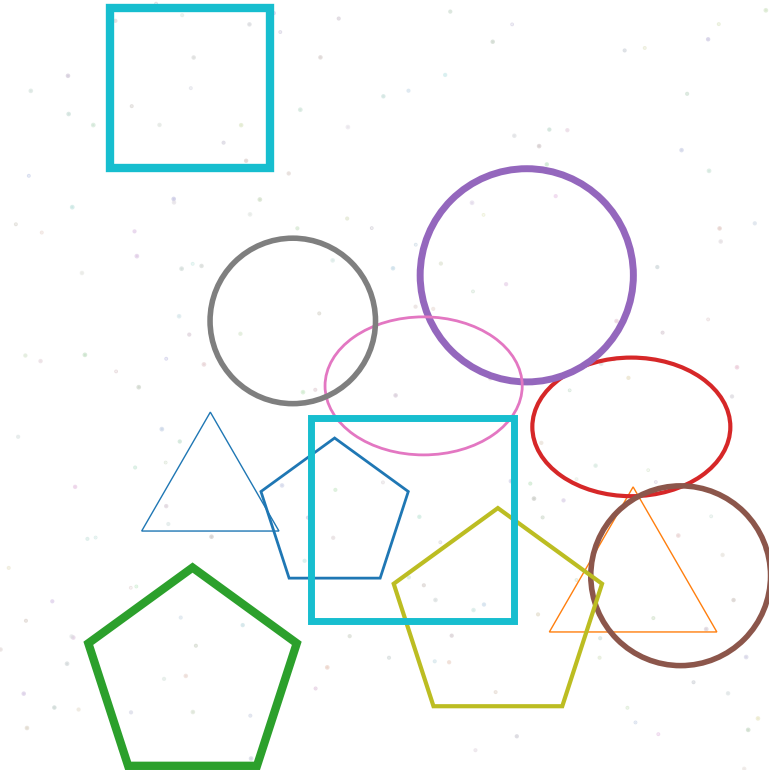[{"shape": "triangle", "thickness": 0.5, "radius": 0.51, "center": [0.273, 0.362]}, {"shape": "pentagon", "thickness": 1, "radius": 0.5, "center": [0.435, 0.331]}, {"shape": "triangle", "thickness": 0.5, "radius": 0.63, "center": [0.822, 0.242]}, {"shape": "pentagon", "thickness": 3, "radius": 0.71, "center": [0.25, 0.121]}, {"shape": "oval", "thickness": 1.5, "radius": 0.64, "center": [0.82, 0.446]}, {"shape": "circle", "thickness": 2.5, "radius": 0.69, "center": [0.684, 0.642]}, {"shape": "circle", "thickness": 2, "radius": 0.58, "center": [0.884, 0.252]}, {"shape": "oval", "thickness": 1, "radius": 0.64, "center": [0.55, 0.499]}, {"shape": "circle", "thickness": 2, "radius": 0.54, "center": [0.38, 0.583]}, {"shape": "pentagon", "thickness": 1.5, "radius": 0.71, "center": [0.647, 0.198]}, {"shape": "square", "thickness": 3, "radius": 0.52, "center": [0.247, 0.885]}, {"shape": "square", "thickness": 2.5, "radius": 0.66, "center": [0.535, 0.326]}]